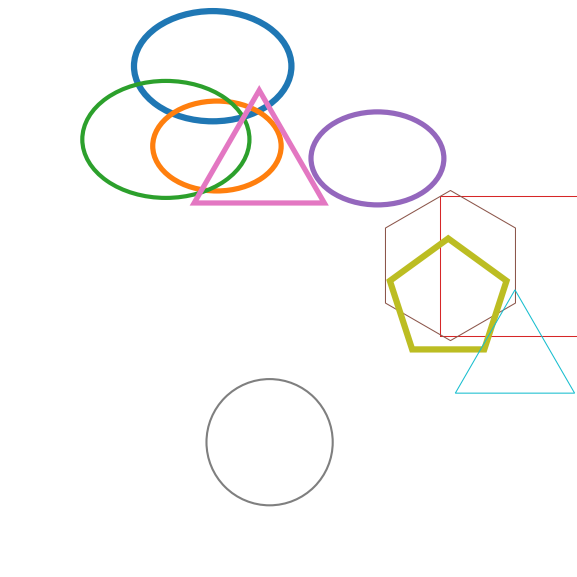[{"shape": "oval", "thickness": 3, "radius": 0.68, "center": [0.368, 0.884]}, {"shape": "oval", "thickness": 2.5, "radius": 0.56, "center": [0.376, 0.746]}, {"shape": "oval", "thickness": 2, "radius": 0.72, "center": [0.287, 0.758]}, {"shape": "square", "thickness": 0.5, "radius": 0.6, "center": [0.883, 0.539]}, {"shape": "oval", "thickness": 2.5, "radius": 0.58, "center": [0.654, 0.725]}, {"shape": "hexagon", "thickness": 0.5, "radius": 0.65, "center": [0.78, 0.539]}, {"shape": "triangle", "thickness": 2.5, "radius": 0.65, "center": [0.449, 0.713]}, {"shape": "circle", "thickness": 1, "radius": 0.55, "center": [0.467, 0.233]}, {"shape": "pentagon", "thickness": 3, "radius": 0.53, "center": [0.776, 0.48]}, {"shape": "triangle", "thickness": 0.5, "radius": 0.6, "center": [0.892, 0.378]}]